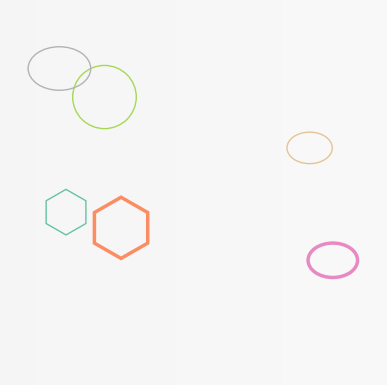[{"shape": "hexagon", "thickness": 1, "radius": 0.3, "center": [0.17, 0.449]}, {"shape": "hexagon", "thickness": 2.5, "radius": 0.4, "center": [0.312, 0.408]}, {"shape": "oval", "thickness": 2.5, "radius": 0.32, "center": [0.859, 0.324]}, {"shape": "circle", "thickness": 1, "radius": 0.41, "center": [0.27, 0.748]}, {"shape": "oval", "thickness": 1, "radius": 0.29, "center": [0.799, 0.616]}, {"shape": "oval", "thickness": 1, "radius": 0.4, "center": [0.153, 0.822]}]